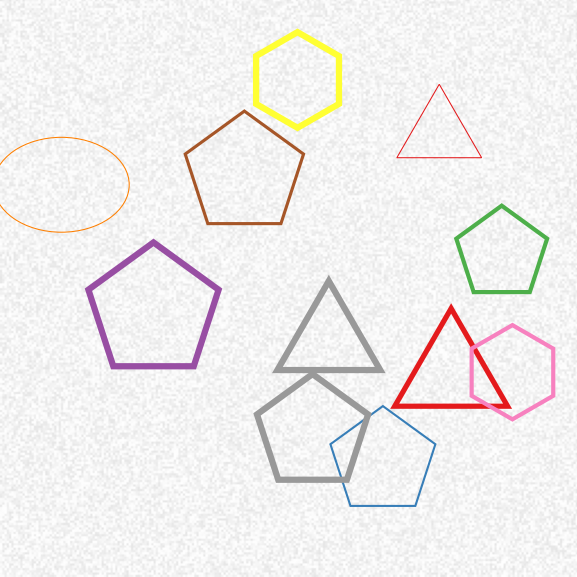[{"shape": "triangle", "thickness": 0.5, "radius": 0.42, "center": [0.761, 0.768]}, {"shape": "triangle", "thickness": 2.5, "radius": 0.56, "center": [0.781, 0.352]}, {"shape": "pentagon", "thickness": 1, "radius": 0.48, "center": [0.663, 0.2]}, {"shape": "pentagon", "thickness": 2, "radius": 0.41, "center": [0.869, 0.56]}, {"shape": "pentagon", "thickness": 3, "radius": 0.59, "center": [0.266, 0.461]}, {"shape": "oval", "thickness": 0.5, "radius": 0.59, "center": [0.106, 0.679]}, {"shape": "hexagon", "thickness": 3, "radius": 0.41, "center": [0.515, 0.861]}, {"shape": "pentagon", "thickness": 1.5, "radius": 0.54, "center": [0.423, 0.699]}, {"shape": "hexagon", "thickness": 2, "radius": 0.41, "center": [0.887, 0.355]}, {"shape": "triangle", "thickness": 3, "radius": 0.51, "center": [0.569, 0.41]}, {"shape": "pentagon", "thickness": 3, "radius": 0.51, "center": [0.541, 0.25]}]